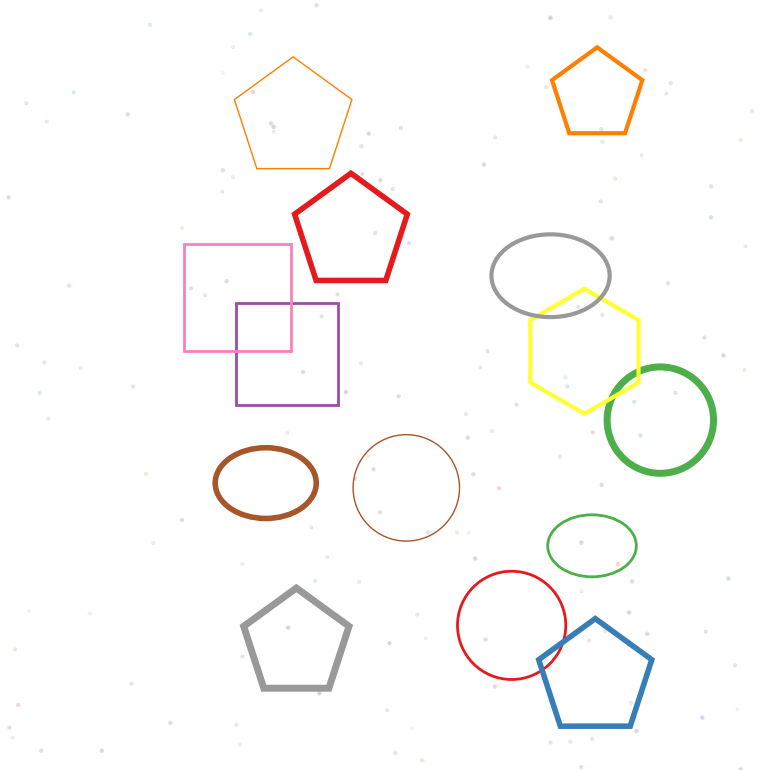[{"shape": "circle", "thickness": 1, "radius": 0.35, "center": [0.664, 0.188]}, {"shape": "pentagon", "thickness": 2, "radius": 0.38, "center": [0.456, 0.698]}, {"shape": "pentagon", "thickness": 2, "radius": 0.39, "center": [0.773, 0.119]}, {"shape": "oval", "thickness": 1, "radius": 0.29, "center": [0.769, 0.291]}, {"shape": "circle", "thickness": 2.5, "radius": 0.35, "center": [0.858, 0.454]}, {"shape": "square", "thickness": 1, "radius": 0.33, "center": [0.372, 0.54]}, {"shape": "pentagon", "thickness": 0.5, "radius": 0.4, "center": [0.381, 0.846]}, {"shape": "pentagon", "thickness": 1.5, "radius": 0.31, "center": [0.776, 0.877]}, {"shape": "hexagon", "thickness": 1.5, "radius": 0.41, "center": [0.759, 0.544]}, {"shape": "oval", "thickness": 2, "radius": 0.33, "center": [0.345, 0.373]}, {"shape": "circle", "thickness": 0.5, "radius": 0.35, "center": [0.528, 0.366]}, {"shape": "square", "thickness": 1, "radius": 0.35, "center": [0.308, 0.614]}, {"shape": "pentagon", "thickness": 2.5, "radius": 0.36, "center": [0.385, 0.164]}, {"shape": "oval", "thickness": 1.5, "radius": 0.38, "center": [0.715, 0.642]}]